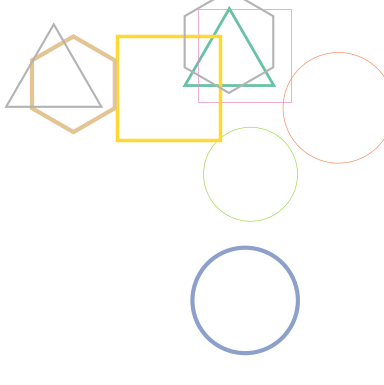[{"shape": "triangle", "thickness": 2, "radius": 0.67, "center": [0.596, 0.844]}, {"shape": "circle", "thickness": 0.5, "radius": 0.72, "center": [0.879, 0.72]}, {"shape": "circle", "thickness": 3, "radius": 0.68, "center": [0.637, 0.22]}, {"shape": "square", "thickness": 0.5, "radius": 0.6, "center": [0.636, 0.856]}, {"shape": "circle", "thickness": 0.5, "radius": 0.61, "center": [0.651, 0.547]}, {"shape": "square", "thickness": 2.5, "radius": 0.67, "center": [0.438, 0.772]}, {"shape": "hexagon", "thickness": 3, "radius": 0.62, "center": [0.191, 0.781]}, {"shape": "hexagon", "thickness": 1.5, "radius": 0.66, "center": [0.595, 0.892]}, {"shape": "triangle", "thickness": 1.5, "radius": 0.71, "center": [0.14, 0.794]}]